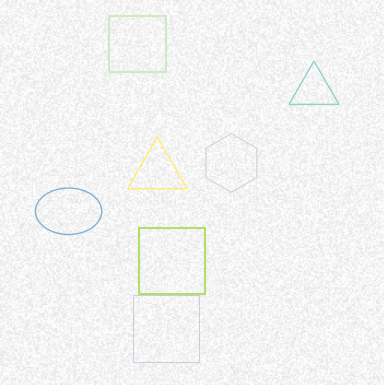[{"shape": "triangle", "thickness": 1, "radius": 0.38, "center": [0.816, 0.766]}, {"shape": "square", "thickness": 0.5, "radius": 0.43, "center": [0.431, 0.147]}, {"shape": "oval", "thickness": 1, "radius": 0.43, "center": [0.178, 0.451]}, {"shape": "square", "thickness": 1.5, "radius": 0.43, "center": [0.447, 0.322]}, {"shape": "hexagon", "thickness": 1, "radius": 0.38, "center": [0.601, 0.577]}, {"shape": "square", "thickness": 1.5, "radius": 0.37, "center": [0.357, 0.886]}, {"shape": "triangle", "thickness": 1, "radius": 0.45, "center": [0.409, 0.555]}]